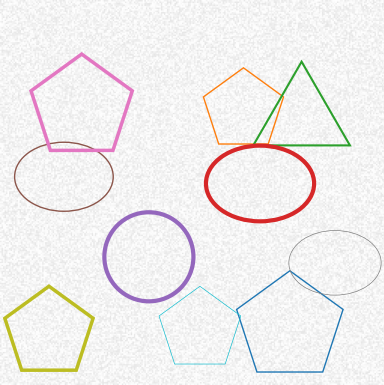[{"shape": "pentagon", "thickness": 1, "radius": 0.73, "center": [0.753, 0.151]}, {"shape": "pentagon", "thickness": 1, "radius": 0.55, "center": [0.632, 0.714]}, {"shape": "triangle", "thickness": 1.5, "radius": 0.72, "center": [0.783, 0.695]}, {"shape": "oval", "thickness": 3, "radius": 0.7, "center": [0.675, 0.523]}, {"shape": "circle", "thickness": 3, "radius": 0.58, "center": [0.387, 0.333]}, {"shape": "oval", "thickness": 1, "radius": 0.64, "center": [0.166, 0.541]}, {"shape": "pentagon", "thickness": 2.5, "radius": 0.69, "center": [0.212, 0.721]}, {"shape": "oval", "thickness": 0.5, "radius": 0.6, "center": [0.87, 0.317]}, {"shape": "pentagon", "thickness": 2.5, "radius": 0.6, "center": [0.127, 0.136]}, {"shape": "pentagon", "thickness": 0.5, "radius": 0.56, "center": [0.519, 0.145]}]